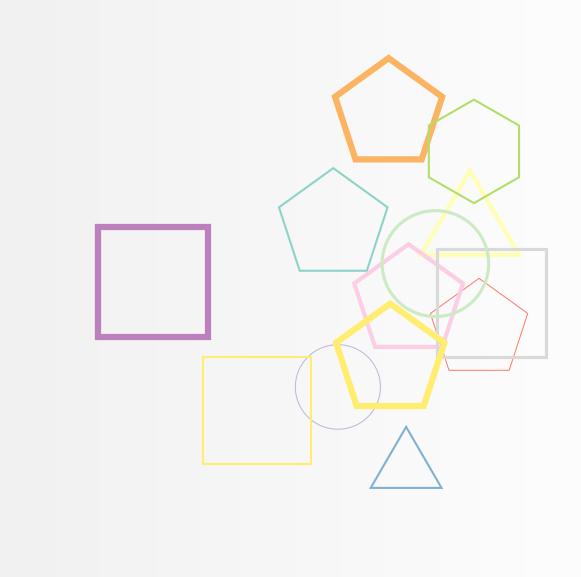[{"shape": "pentagon", "thickness": 1, "radius": 0.49, "center": [0.573, 0.61]}, {"shape": "triangle", "thickness": 2, "radius": 0.49, "center": [0.808, 0.607]}, {"shape": "circle", "thickness": 0.5, "radius": 0.37, "center": [0.581, 0.329]}, {"shape": "pentagon", "thickness": 0.5, "radius": 0.44, "center": [0.824, 0.429]}, {"shape": "triangle", "thickness": 1, "radius": 0.35, "center": [0.699, 0.189]}, {"shape": "pentagon", "thickness": 3, "radius": 0.48, "center": [0.669, 0.802]}, {"shape": "hexagon", "thickness": 1, "radius": 0.45, "center": [0.815, 0.737]}, {"shape": "pentagon", "thickness": 2, "radius": 0.49, "center": [0.703, 0.478]}, {"shape": "square", "thickness": 1.5, "radius": 0.47, "center": [0.846, 0.474]}, {"shape": "square", "thickness": 3, "radius": 0.48, "center": [0.263, 0.511]}, {"shape": "circle", "thickness": 1.5, "radius": 0.46, "center": [0.749, 0.543]}, {"shape": "pentagon", "thickness": 3, "radius": 0.49, "center": [0.671, 0.375]}, {"shape": "square", "thickness": 1, "radius": 0.46, "center": [0.443, 0.288]}]